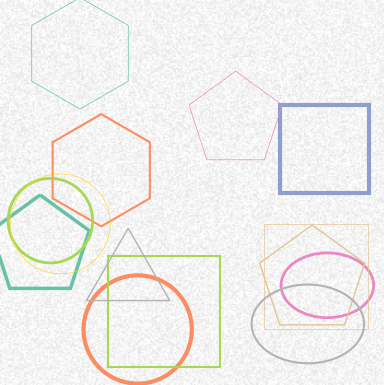[{"shape": "hexagon", "thickness": 0.5, "radius": 0.72, "center": [0.208, 0.861]}, {"shape": "pentagon", "thickness": 2.5, "radius": 0.67, "center": [0.104, 0.359]}, {"shape": "hexagon", "thickness": 1.5, "radius": 0.73, "center": [0.263, 0.558]}, {"shape": "circle", "thickness": 3, "radius": 0.7, "center": [0.358, 0.144]}, {"shape": "square", "thickness": 3, "radius": 0.57, "center": [0.843, 0.613]}, {"shape": "oval", "thickness": 2, "radius": 0.6, "center": [0.85, 0.259]}, {"shape": "pentagon", "thickness": 0.5, "radius": 0.64, "center": [0.612, 0.688]}, {"shape": "circle", "thickness": 2, "radius": 0.55, "center": [0.131, 0.427]}, {"shape": "square", "thickness": 1.5, "radius": 0.72, "center": [0.425, 0.191]}, {"shape": "circle", "thickness": 0.5, "radius": 0.65, "center": [0.156, 0.419]}, {"shape": "pentagon", "thickness": 1, "radius": 0.72, "center": [0.811, 0.272]}, {"shape": "square", "thickness": 0.5, "radius": 0.68, "center": [0.821, 0.282]}, {"shape": "triangle", "thickness": 1, "radius": 0.63, "center": [0.333, 0.282]}, {"shape": "oval", "thickness": 1.5, "radius": 0.73, "center": [0.8, 0.159]}]